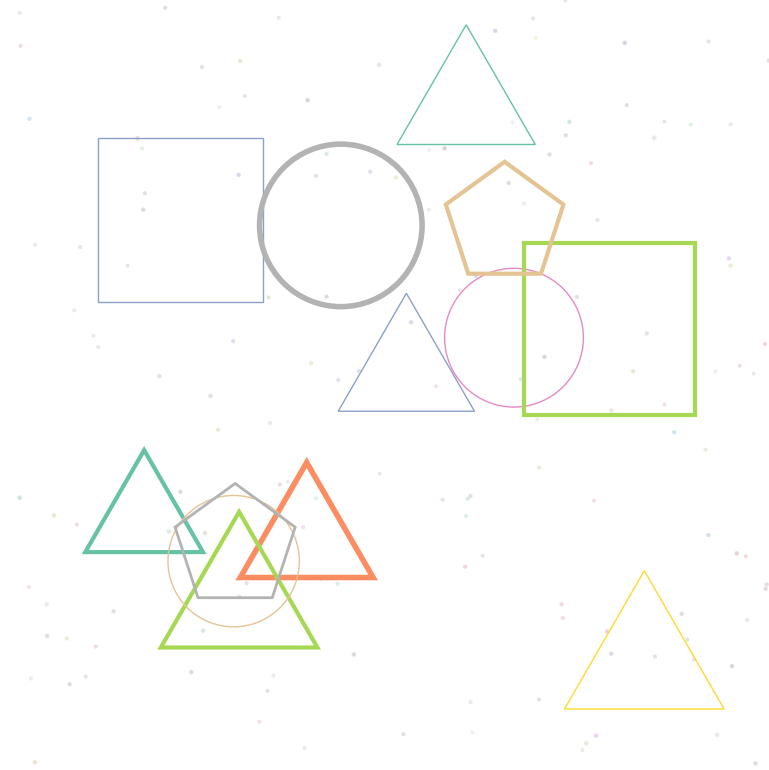[{"shape": "triangle", "thickness": 0.5, "radius": 0.52, "center": [0.605, 0.864]}, {"shape": "triangle", "thickness": 1.5, "radius": 0.44, "center": [0.187, 0.327]}, {"shape": "triangle", "thickness": 2, "radius": 0.5, "center": [0.398, 0.3]}, {"shape": "triangle", "thickness": 0.5, "radius": 0.51, "center": [0.528, 0.517]}, {"shape": "square", "thickness": 0.5, "radius": 0.53, "center": [0.234, 0.715]}, {"shape": "circle", "thickness": 0.5, "radius": 0.45, "center": [0.668, 0.561]}, {"shape": "square", "thickness": 1.5, "radius": 0.56, "center": [0.791, 0.573]}, {"shape": "triangle", "thickness": 1.5, "radius": 0.59, "center": [0.311, 0.218]}, {"shape": "triangle", "thickness": 0.5, "radius": 0.6, "center": [0.837, 0.139]}, {"shape": "pentagon", "thickness": 1.5, "radius": 0.4, "center": [0.655, 0.71]}, {"shape": "circle", "thickness": 0.5, "radius": 0.43, "center": [0.303, 0.271]}, {"shape": "pentagon", "thickness": 1, "radius": 0.41, "center": [0.305, 0.29]}, {"shape": "circle", "thickness": 2, "radius": 0.53, "center": [0.443, 0.707]}]